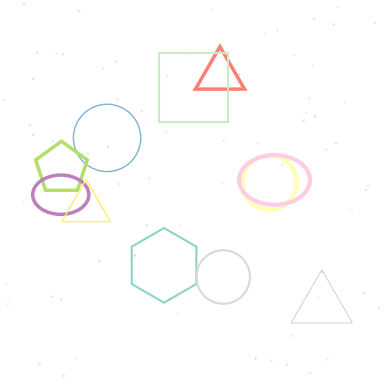[{"shape": "hexagon", "thickness": 1.5, "radius": 0.48, "center": [0.426, 0.311]}, {"shape": "circle", "thickness": 3, "radius": 0.35, "center": [0.7, 0.526]}, {"shape": "triangle", "thickness": 0.5, "radius": 0.46, "center": [0.836, 0.207]}, {"shape": "triangle", "thickness": 2.5, "radius": 0.37, "center": [0.571, 0.805]}, {"shape": "circle", "thickness": 1, "radius": 0.44, "center": [0.278, 0.642]}, {"shape": "pentagon", "thickness": 2.5, "radius": 0.35, "center": [0.16, 0.563]}, {"shape": "oval", "thickness": 3, "radius": 0.46, "center": [0.713, 0.533]}, {"shape": "circle", "thickness": 1.5, "radius": 0.35, "center": [0.58, 0.281]}, {"shape": "oval", "thickness": 2.5, "radius": 0.36, "center": [0.158, 0.494]}, {"shape": "square", "thickness": 1.5, "radius": 0.45, "center": [0.503, 0.773]}, {"shape": "triangle", "thickness": 1, "radius": 0.37, "center": [0.224, 0.461]}]